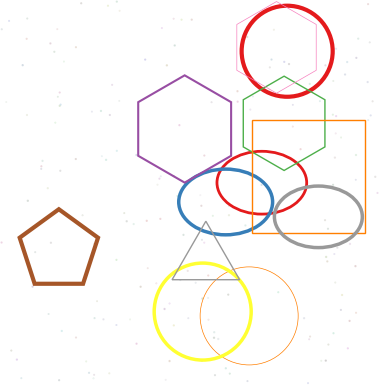[{"shape": "circle", "thickness": 3, "radius": 0.59, "center": [0.746, 0.867]}, {"shape": "oval", "thickness": 2, "radius": 0.58, "center": [0.68, 0.525]}, {"shape": "oval", "thickness": 2.5, "radius": 0.61, "center": [0.586, 0.475]}, {"shape": "hexagon", "thickness": 1, "radius": 0.61, "center": [0.738, 0.68]}, {"shape": "hexagon", "thickness": 1.5, "radius": 0.7, "center": [0.48, 0.665]}, {"shape": "square", "thickness": 1, "radius": 0.74, "center": [0.801, 0.541]}, {"shape": "circle", "thickness": 0.5, "radius": 0.64, "center": [0.647, 0.179]}, {"shape": "circle", "thickness": 2.5, "radius": 0.63, "center": [0.526, 0.191]}, {"shape": "pentagon", "thickness": 3, "radius": 0.53, "center": [0.153, 0.35]}, {"shape": "hexagon", "thickness": 0.5, "radius": 0.6, "center": [0.718, 0.877]}, {"shape": "oval", "thickness": 2.5, "radius": 0.57, "center": [0.827, 0.437]}, {"shape": "triangle", "thickness": 1, "radius": 0.51, "center": [0.535, 0.324]}]